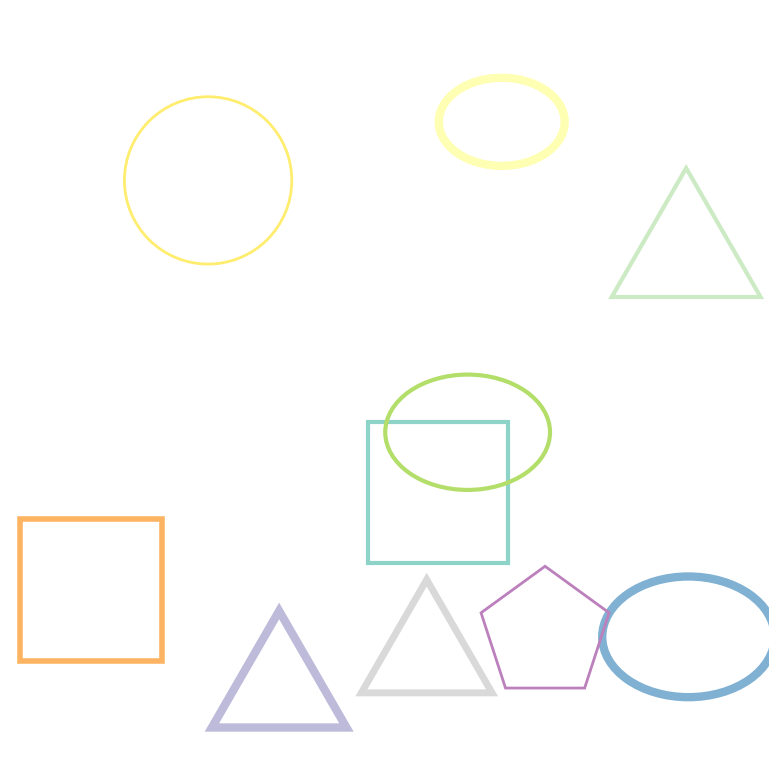[{"shape": "square", "thickness": 1.5, "radius": 0.46, "center": [0.569, 0.36]}, {"shape": "oval", "thickness": 3, "radius": 0.41, "center": [0.652, 0.842]}, {"shape": "triangle", "thickness": 3, "radius": 0.5, "center": [0.363, 0.106]}, {"shape": "oval", "thickness": 3, "radius": 0.56, "center": [0.894, 0.173]}, {"shape": "square", "thickness": 2, "radius": 0.46, "center": [0.118, 0.234]}, {"shape": "oval", "thickness": 1.5, "radius": 0.53, "center": [0.607, 0.439]}, {"shape": "triangle", "thickness": 2.5, "radius": 0.49, "center": [0.554, 0.149]}, {"shape": "pentagon", "thickness": 1, "radius": 0.44, "center": [0.708, 0.177]}, {"shape": "triangle", "thickness": 1.5, "radius": 0.56, "center": [0.891, 0.67]}, {"shape": "circle", "thickness": 1, "radius": 0.54, "center": [0.27, 0.766]}]